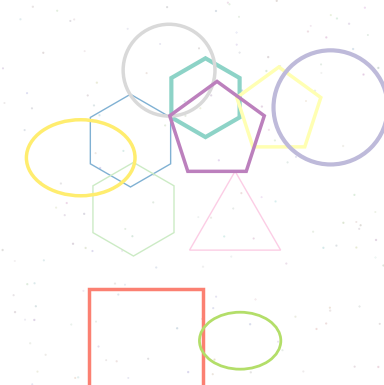[{"shape": "hexagon", "thickness": 3, "radius": 0.51, "center": [0.534, 0.746]}, {"shape": "pentagon", "thickness": 2.5, "radius": 0.57, "center": [0.724, 0.711]}, {"shape": "circle", "thickness": 3, "radius": 0.74, "center": [0.859, 0.721]}, {"shape": "square", "thickness": 2.5, "radius": 0.74, "center": [0.378, 0.102]}, {"shape": "hexagon", "thickness": 1, "radius": 0.6, "center": [0.339, 0.635]}, {"shape": "oval", "thickness": 2, "radius": 0.53, "center": [0.624, 0.115]}, {"shape": "triangle", "thickness": 1, "radius": 0.68, "center": [0.611, 0.419]}, {"shape": "circle", "thickness": 2.5, "radius": 0.6, "center": [0.439, 0.818]}, {"shape": "pentagon", "thickness": 2.5, "radius": 0.65, "center": [0.564, 0.659]}, {"shape": "hexagon", "thickness": 1, "radius": 0.61, "center": [0.347, 0.457]}, {"shape": "oval", "thickness": 2.5, "radius": 0.71, "center": [0.21, 0.59]}]